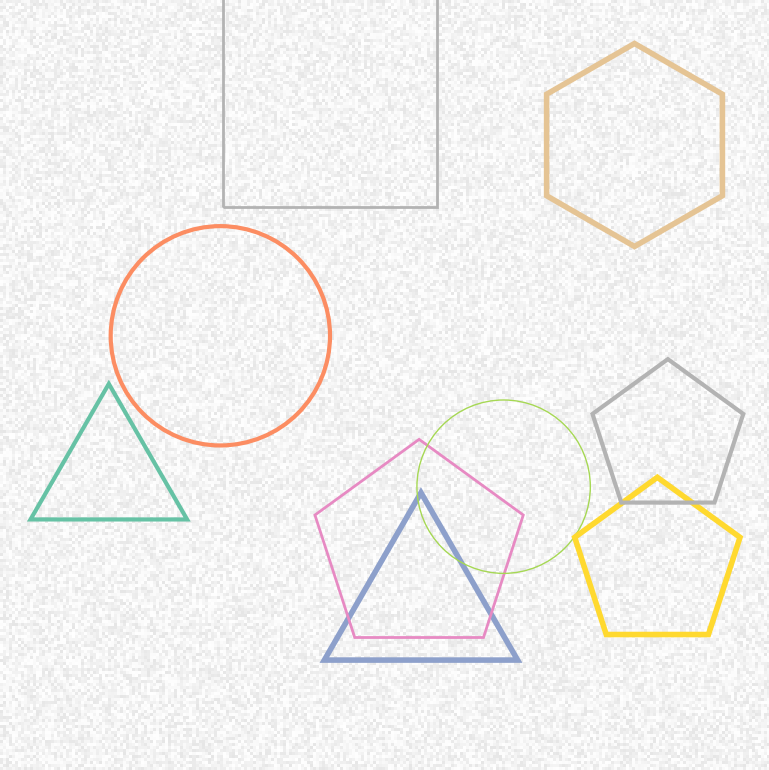[{"shape": "triangle", "thickness": 1.5, "radius": 0.59, "center": [0.141, 0.384]}, {"shape": "circle", "thickness": 1.5, "radius": 0.71, "center": [0.286, 0.564]}, {"shape": "triangle", "thickness": 2, "radius": 0.72, "center": [0.547, 0.215]}, {"shape": "pentagon", "thickness": 1, "radius": 0.71, "center": [0.544, 0.287]}, {"shape": "circle", "thickness": 0.5, "radius": 0.56, "center": [0.654, 0.368]}, {"shape": "pentagon", "thickness": 2, "radius": 0.56, "center": [0.854, 0.267]}, {"shape": "hexagon", "thickness": 2, "radius": 0.66, "center": [0.824, 0.812]}, {"shape": "pentagon", "thickness": 1.5, "radius": 0.51, "center": [0.867, 0.431]}, {"shape": "square", "thickness": 1, "radius": 0.69, "center": [0.429, 0.869]}]